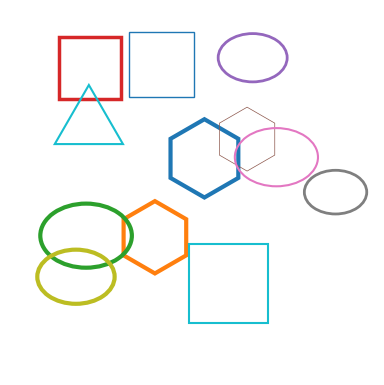[{"shape": "hexagon", "thickness": 3, "radius": 0.51, "center": [0.531, 0.589]}, {"shape": "square", "thickness": 1, "radius": 0.42, "center": [0.419, 0.831]}, {"shape": "hexagon", "thickness": 3, "radius": 0.47, "center": [0.402, 0.384]}, {"shape": "oval", "thickness": 3, "radius": 0.59, "center": [0.224, 0.388]}, {"shape": "square", "thickness": 2.5, "radius": 0.4, "center": [0.234, 0.823]}, {"shape": "oval", "thickness": 2, "radius": 0.45, "center": [0.656, 0.85]}, {"shape": "hexagon", "thickness": 0.5, "radius": 0.41, "center": [0.642, 0.639]}, {"shape": "oval", "thickness": 1.5, "radius": 0.54, "center": [0.718, 0.592]}, {"shape": "oval", "thickness": 2, "radius": 0.41, "center": [0.872, 0.501]}, {"shape": "oval", "thickness": 3, "radius": 0.5, "center": [0.197, 0.281]}, {"shape": "triangle", "thickness": 1.5, "radius": 0.51, "center": [0.231, 0.677]}, {"shape": "square", "thickness": 1.5, "radius": 0.51, "center": [0.594, 0.264]}]